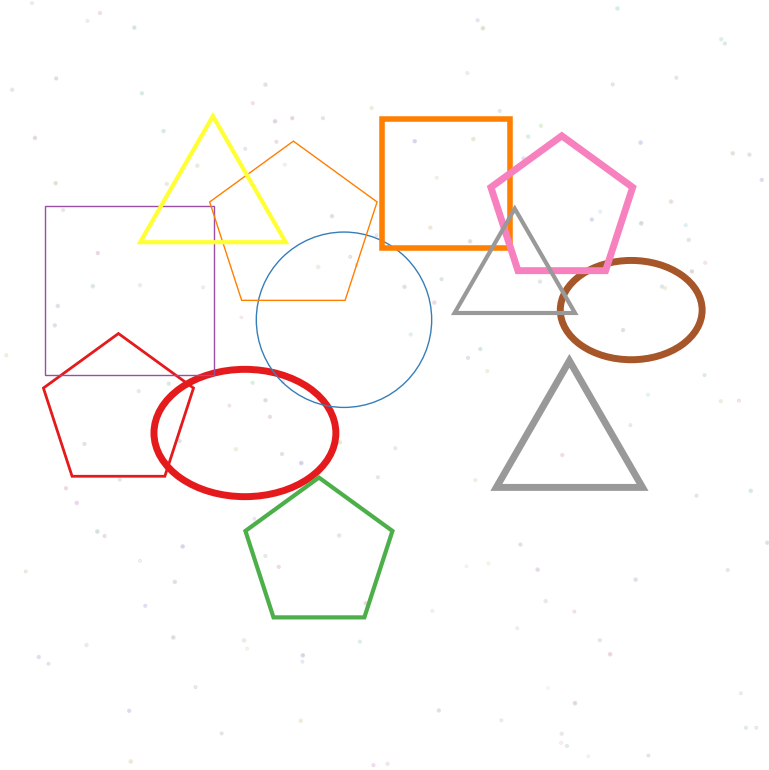[{"shape": "pentagon", "thickness": 1, "radius": 0.51, "center": [0.154, 0.464]}, {"shape": "oval", "thickness": 2.5, "radius": 0.59, "center": [0.318, 0.438]}, {"shape": "circle", "thickness": 0.5, "radius": 0.57, "center": [0.447, 0.585]}, {"shape": "pentagon", "thickness": 1.5, "radius": 0.5, "center": [0.414, 0.279]}, {"shape": "square", "thickness": 0.5, "radius": 0.55, "center": [0.168, 0.622]}, {"shape": "square", "thickness": 2, "radius": 0.42, "center": [0.58, 0.762]}, {"shape": "pentagon", "thickness": 0.5, "radius": 0.57, "center": [0.381, 0.702]}, {"shape": "triangle", "thickness": 1.5, "radius": 0.55, "center": [0.277, 0.74]}, {"shape": "oval", "thickness": 2.5, "radius": 0.46, "center": [0.82, 0.597]}, {"shape": "pentagon", "thickness": 2.5, "radius": 0.48, "center": [0.73, 0.727]}, {"shape": "triangle", "thickness": 1.5, "radius": 0.45, "center": [0.669, 0.639]}, {"shape": "triangle", "thickness": 2.5, "radius": 0.55, "center": [0.74, 0.422]}]